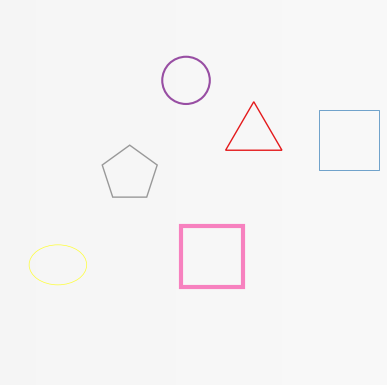[{"shape": "triangle", "thickness": 1, "radius": 0.42, "center": [0.655, 0.652]}, {"shape": "square", "thickness": 0.5, "radius": 0.39, "center": [0.9, 0.635]}, {"shape": "circle", "thickness": 1.5, "radius": 0.31, "center": [0.48, 0.791]}, {"shape": "oval", "thickness": 0.5, "radius": 0.37, "center": [0.149, 0.312]}, {"shape": "square", "thickness": 3, "radius": 0.4, "center": [0.548, 0.333]}, {"shape": "pentagon", "thickness": 1, "radius": 0.37, "center": [0.335, 0.548]}]